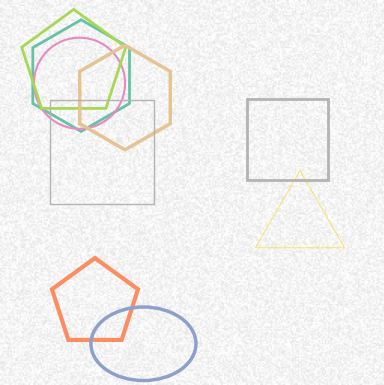[{"shape": "hexagon", "thickness": 2, "radius": 0.72, "center": [0.211, 0.804]}, {"shape": "pentagon", "thickness": 3, "radius": 0.59, "center": [0.247, 0.212]}, {"shape": "oval", "thickness": 2.5, "radius": 0.68, "center": [0.373, 0.107]}, {"shape": "circle", "thickness": 1.5, "radius": 0.59, "center": [0.206, 0.784]}, {"shape": "pentagon", "thickness": 2, "radius": 0.71, "center": [0.192, 0.833]}, {"shape": "triangle", "thickness": 0.5, "radius": 0.67, "center": [0.779, 0.423]}, {"shape": "hexagon", "thickness": 2.5, "radius": 0.68, "center": [0.325, 0.747]}, {"shape": "square", "thickness": 2, "radius": 0.52, "center": [0.747, 0.637]}, {"shape": "square", "thickness": 1, "radius": 0.68, "center": [0.265, 0.605]}]